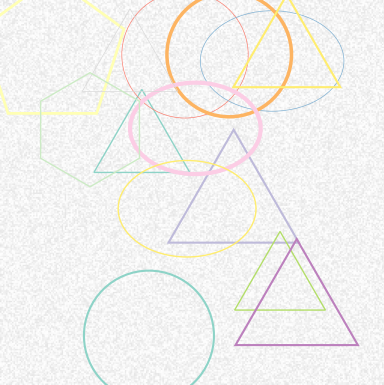[{"shape": "triangle", "thickness": 1, "radius": 0.72, "center": [0.368, 0.624]}, {"shape": "circle", "thickness": 1.5, "radius": 0.84, "center": [0.387, 0.128]}, {"shape": "pentagon", "thickness": 2, "radius": 0.98, "center": [0.136, 0.864]}, {"shape": "triangle", "thickness": 1.5, "radius": 0.98, "center": [0.607, 0.467]}, {"shape": "circle", "thickness": 0.5, "radius": 0.82, "center": [0.481, 0.858]}, {"shape": "oval", "thickness": 0.5, "radius": 0.93, "center": [0.707, 0.842]}, {"shape": "circle", "thickness": 2.5, "radius": 0.81, "center": [0.595, 0.858]}, {"shape": "triangle", "thickness": 1, "radius": 0.68, "center": [0.727, 0.263]}, {"shape": "oval", "thickness": 3, "radius": 0.85, "center": [0.507, 0.667]}, {"shape": "triangle", "thickness": 0.5, "radius": 0.72, "center": [0.338, 0.834]}, {"shape": "triangle", "thickness": 1.5, "radius": 0.92, "center": [0.771, 0.195]}, {"shape": "hexagon", "thickness": 1, "radius": 0.74, "center": [0.234, 0.663]}, {"shape": "oval", "thickness": 1, "radius": 0.89, "center": [0.486, 0.458]}, {"shape": "triangle", "thickness": 1.5, "radius": 0.8, "center": [0.745, 0.854]}]